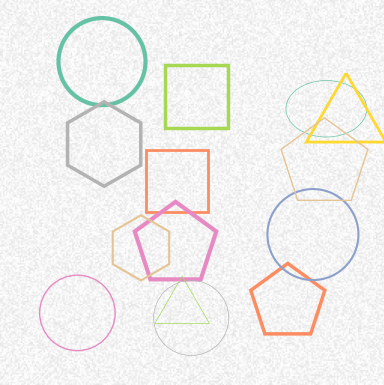[{"shape": "oval", "thickness": 0.5, "radius": 0.52, "center": [0.848, 0.717]}, {"shape": "circle", "thickness": 3, "radius": 0.57, "center": [0.265, 0.84]}, {"shape": "square", "thickness": 2, "radius": 0.4, "center": [0.46, 0.53]}, {"shape": "pentagon", "thickness": 2.5, "radius": 0.51, "center": [0.748, 0.215]}, {"shape": "circle", "thickness": 1.5, "radius": 0.59, "center": [0.813, 0.391]}, {"shape": "circle", "thickness": 1, "radius": 0.49, "center": [0.201, 0.187]}, {"shape": "pentagon", "thickness": 3, "radius": 0.56, "center": [0.456, 0.364]}, {"shape": "square", "thickness": 2.5, "radius": 0.41, "center": [0.511, 0.749]}, {"shape": "triangle", "thickness": 0.5, "radius": 0.41, "center": [0.473, 0.201]}, {"shape": "triangle", "thickness": 2, "radius": 0.6, "center": [0.899, 0.691]}, {"shape": "hexagon", "thickness": 1.5, "radius": 0.42, "center": [0.366, 0.356]}, {"shape": "pentagon", "thickness": 1, "radius": 0.59, "center": [0.843, 0.576]}, {"shape": "circle", "thickness": 0.5, "radius": 0.49, "center": [0.497, 0.174]}, {"shape": "hexagon", "thickness": 2.5, "radius": 0.55, "center": [0.271, 0.626]}]